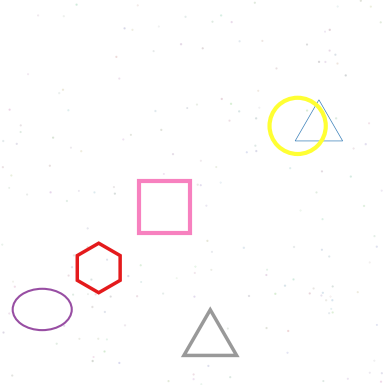[{"shape": "hexagon", "thickness": 2.5, "radius": 0.32, "center": [0.256, 0.304]}, {"shape": "triangle", "thickness": 0.5, "radius": 0.36, "center": [0.828, 0.67]}, {"shape": "oval", "thickness": 1.5, "radius": 0.38, "center": [0.11, 0.196]}, {"shape": "circle", "thickness": 3, "radius": 0.37, "center": [0.773, 0.673]}, {"shape": "square", "thickness": 3, "radius": 0.34, "center": [0.427, 0.462]}, {"shape": "triangle", "thickness": 2.5, "radius": 0.4, "center": [0.546, 0.116]}]